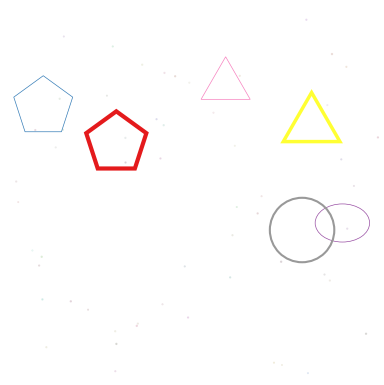[{"shape": "pentagon", "thickness": 3, "radius": 0.41, "center": [0.302, 0.629]}, {"shape": "pentagon", "thickness": 0.5, "radius": 0.4, "center": [0.112, 0.723]}, {"shape": "oval", "thickness": 0.5, "radius": 0.35, "center": [0.889, 0.421]}, {"shape": "triangle", "thickness": 2.5, "radius": 0.42, "center": [0.809, 0.675]}, {"shape": "triangle", "thickness": 0.5, "radius": 0.37, "center": [0.586, 0.779]}, {"shape": "circle", "thickness": 1.5, "radius": 0.42, "center": [0.785, 0.403]}]